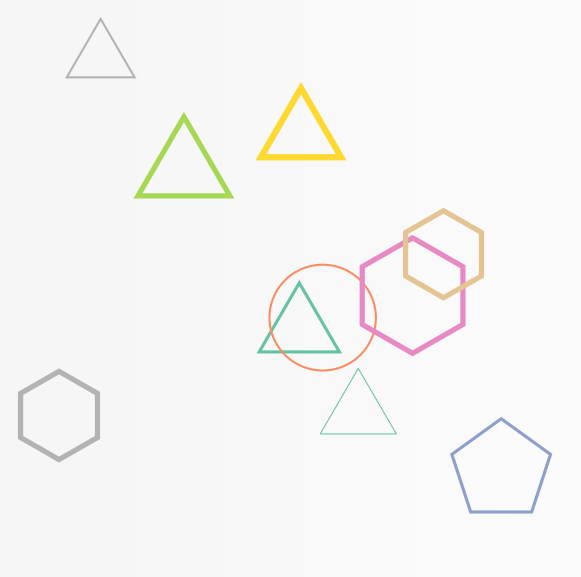[{"shape": "triangle", "thickness": 1.5, "radius": 0.4, "center": [0.515, 0.43]}, {"shape": "triangle", "thickness": 0.5, "radius": 0.38, "center": [0.616, 0.286]}, {"shape": "circle", "thickness": 1, "radius": 0.46, "center": [0.555, 0.449]}, {"shape": "pentagon", "thickness": 1.5, "radius": 0.45, "center": [0.862, 0.185]}, {"shape": "hexagon", "thickness": 2.5, "radius": 0.5, "center": [0.71, 0.487]}, {"shape": "triangle", "thickness": 2.5, "radius": 0.46, "center": [0.316, 0.706]}, {"shape": "triangle", "thickness": 3, "radius": 0.4, "center": [0.518, 0.767]}, {"shape": "hexagon", "thickness": 2.5, "radius": 0.38, "center": [0.763, 0.559]}, {"shape": "hexagon", "thickness": 2.5, "radius": 0.38, "center": [0.102, 0.28]}, {"shape": "triangle", "thickness": 1, "radius": 0.34, "center": [0.173, 0.899]}]